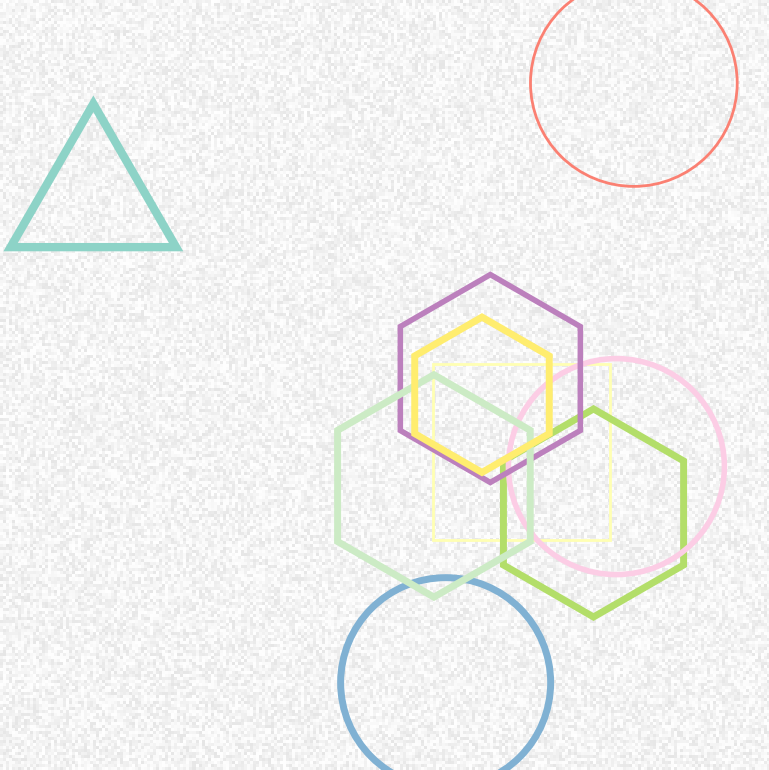[{"shape": "triangle", "thickness": 3, "radius": 0.62, "center": [0.121, 0.741]}, {"shape": "square", "thickness": 1, "radius": 0.57, "center": [0.677, 0.413]}, {"shape": "circle", "thickness": 1, "radius": 0.67, "center": [0.823, 0.892]}, {"shape": "circle", "thickness": 2.5, "radius": 0.68, "center": [0.579, 0.113]}, {"shape": "hexagon", "thickness": 2.5, "radius": 0.68, "center": [0.771, 0.334]}, {"shape": "circle", "thickness": 2, "radius": 0.7, "center": [0.801, 0.394]}, {"shape": "hexagon", "thickness": 2, "radius": 0.67, "center": [0.637, 0.508]}, {"shape": "hexagon", "thickness": 2.5, "radius": 0.72, "center": [0.564, 0.369]}, {"shape": "hexagon", "thickness": 2.5, "radius": 0.5, "center": [0.626, 0.487]}]